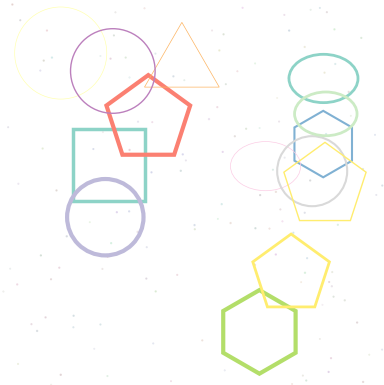[{"shape": "oval", "thickness": 2, "radius": 0.45, "center": [0.84, 0.796]}, {"shape": "square", "thickness": 2.5, "radius": 0.47, "center": [0.283, 0.572]}, {"shape": "circle", "thickness": 0.5, "radius": 0.6, "center": [0.158, 0.862]}, {"shape": "circle", "thickness": 3, "radius": 0.5, "center": [0.274, 0.436]}, {"shape": "pentagon", "thickness": 3, "radius": 0.57, "center": [0.385, 0.691]}, {"shape": "hexagon", "thickness": 1.5, "radius": 0.43, "center": [0.84, 0.626]}, {"shape": "triangle", "thickness": 0.5, "radius": 0.56, "center": [0.472, 0.83]}, {"shape": "hexagon", "thickness": 3, "radius": 0.54, "center": [0.674, 0.138]}, {"shape": "oval", "thickness": 0.5, "radius": 0.46, "center": [0.69, 0.568]}, {"shape": "circle", "thickness": 1.5, "radius": 0.45, "center": [0.811, 0.555]}, {"shape": "circle", "thickness": 1, "radius": 0.55, "center": [0.293, 0.816]}, {"shape": "oval", "thickness": 2, "radius": 0.41, "center": [0.846, 0.704]}, {"shape": "pentagon", "thickness": 2, "radius": 0.52, "center": [0.756, 0.287]}, {"shape": "pentagon", "thickness": 1, "radius": 0.56, "center": [0.844, 0.518]}]